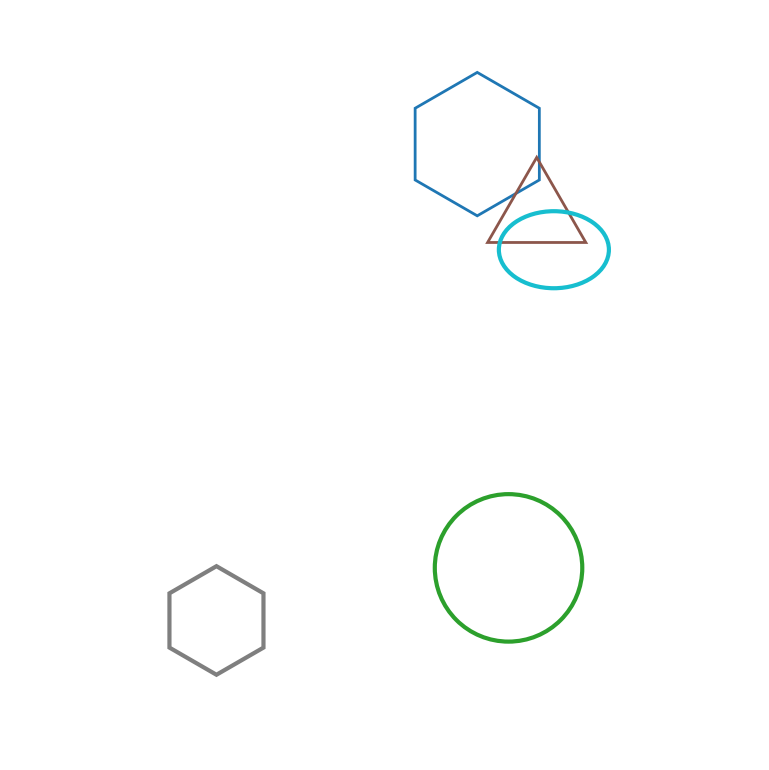[{"shape": "hexagon", "thickness": 1, "radius": 0.47, "center": [0.62, 0.813]}, {"shape": "circle", "thickness": 1.5, "radius": 0.48, "center": [0.66, 0.262]}, {"shape": "triangle", "thickness": 1, "radius": 0.37, "center": [0.697, 0.722]}, {"shape": "hexagon", "thickness": 1.5, "radius": 0.35, "center": [0.281, 0.194]}, {"shape": "oval", "thickness": 1.5, "radius": 0.36, "center": [0.719, 0.676]}]